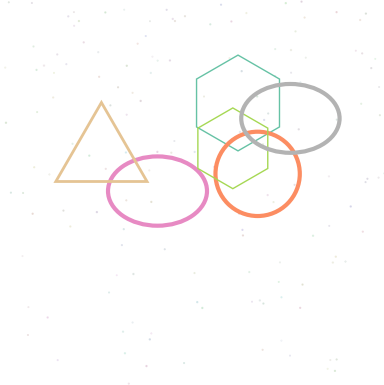[{"shape": "hexagon", "thickness": 1, "radius": 0.62, "center": [0.618, 0.732]}, {"shape": "circle", "thickness": 3, "radius": 0.55, "center": [0.669, 0.548]}, {"shape": "oval", "thickness": 3, "radius": 0.64, "center": [0.409, 0.504]}, {"shape": "hexagon", "thickness": 1, "radius": 0.52, "center": [0.605, 0.615]}, {"shape": "triangle", "thickness": 2, "radius": 0.68, "center": [0.263, 0.597]}, {"shape": "oval", "thickness": 3, "radius": 0.64, "center": [0.754, 0.692]}]